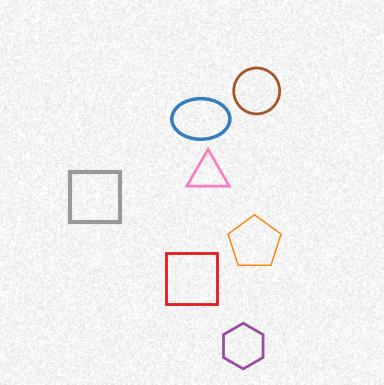[{"shape": "square", "thickness": 2, "radius": 0.33, "center": [0.497, 0.277]}, {"shape": "oval", "thickness": 2.5, "radius": 0.38, "center": [0.522, 0.691]}, {"shape": "hexagon", "thickness": 2, "radius": 0.3, "center": [0.632, 0.101]}, {"shape": "pentagon", "thickness": 1, "radius": 0.36, "center": [0.661, 0.37]}, {"shape": "circle", "thickness": 2, "radius": 0.3, "center": [0.667, 0.764]}, {"shape": "triangle", "thickness": 2, "radius": 0.32, "center": [0.54, 0.548]}, {"shape": "square", "thickness": 3, "radius": 0.32, "center": [0.246, 0.487]}]